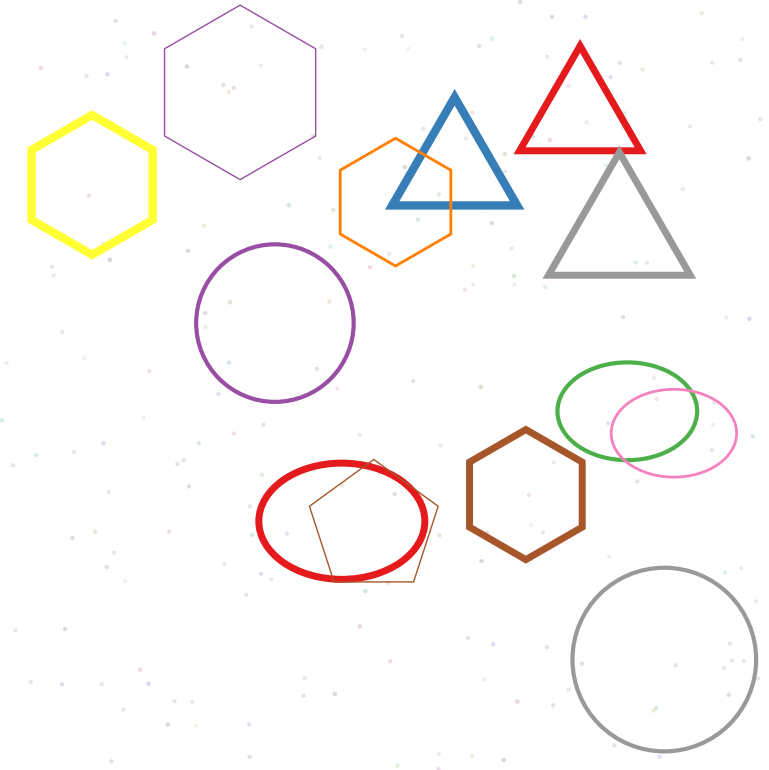[{"shape": "triangle", "thickness": 2.5, "radius": 0.45, "center": [0.753, 0.85]}, {"shape": "oval", "thickness": 2.5, "radius": 0.54, "center": [0.444, 0.323]}, {"shape": "triangle", "thickness": 3, "radius": 0.47, "center": [0.59, 0.78]}, {"shape": "oval", "thickness": 1.5, "radius": 0.45, "center": [0.815, 0.466]}, {"shape": "circle", "thickness": 1.5, "radius": 0.51, "center": [0.357, 0.58]}, {"shape": "hexagon", "thickness": 0.5, "radius": 0.57, "center": [0.312, 0.88]}, {"shape": "hexagon", "thickness": 1, "radius": 0.41, "center": [0.514, 0.738]}, {"shape": "hexagon", "thickness": 3, "radius": 0.45, "center": [0.12, 0.76]}, {"shape": "pentagon", "thickness": 0.5, "radius": 0.44, "center": [0.485, 0.315]}, {"shape": "hexagon", "thickness": 2.5, "radius": 0.42, "center": [0.683, 0.358]}, {"shape": "oval", "thickness": 1, "radius": 0.41, "center": [0.875, 0.437]}, {"shape": "circle", "thickness": 1.5, "radius": 0.6, "center": [0.863, 0.143]}, {"shape": "triangle", "thickness": 2.5, "radius": 0.53, "center": [0.804, 0.696]}]